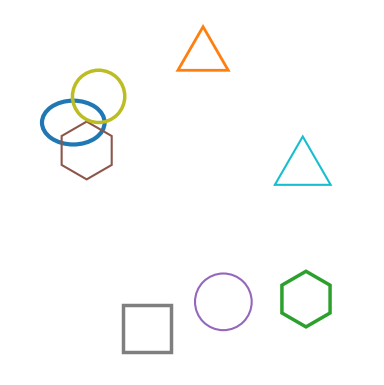[{"shape": "oval", "thickness": 3, "radius": 0.41, "center": [0.19, 0.682]}, {"shape": "triangle", "thickness": 2, "radius": 0.38, "center": [0.527, 0.855]}, {"shape": "hexagon", "thickness": 2.5, "radius": 0.36, "center": [0.795, 0.223]}, {"shape": "circle", "thickness": 1.5, "radius": 0.37, "center": [0.58, 0.216]}, {"shape": "hexagon", "thickness": 1.5, "radius": 0.38, "center": [0.225, 0.609]}, {"shape": "square", "thickness": 2.5, "radius": 0.31, "center": [0.382, 0.147]}, {"shape": "circle", "thickness": 2.5, "radius": 0.34, "center": [0.256, 0.75]}, {"shape": "triangle", "thickness": 1.5, "radius": 0.42, "center": [0.786, 0.562]}]